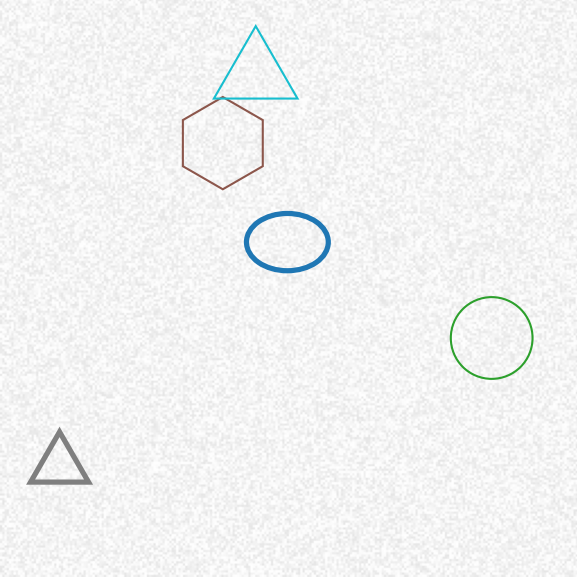[{"shape": "oval", "thickness": 2.5, "radius": 0.35, "center": [0.498, 0.58]}, {"shape": "circle", "thickness": 1, "radius": 0.35, "center": [0.851, 0.414]}, {"shape": "hexagon", "thickness": 1, "radius": 0.4, "center": [0.386, 0.751]}, {"shape": "triangle", "thickness": 2.5, "radius": 0.29, "center": [0.103, 0.193]}, {"shape": "triangle", "thickness": 1, "radius": 0.42, "center": [0.443, 0.87]}]